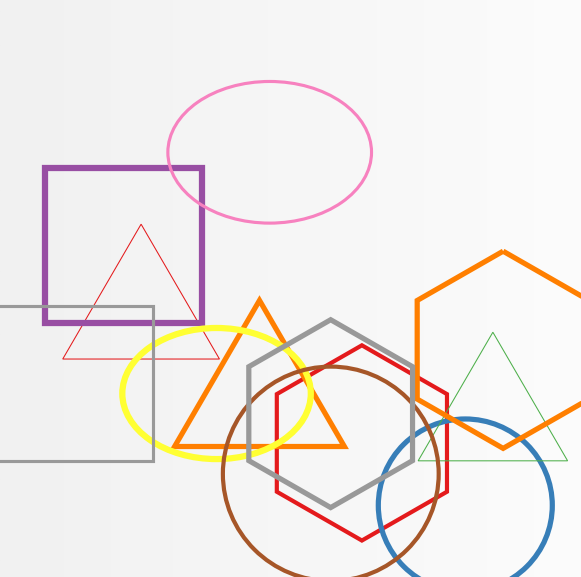[{"shape": "triangle", "thickness": 0.5, "radius": 0.78, "center": [0.243, 0.455]}, {"shape": "hexagon", "thickness": 2, "radius": 0.85, "center": [0.623, 0.232]}, {"shape": "circle", "thickness": 2.5, "radius": 0.75, "center": [0.801, 0.124]}, {"shape": "triangle", "thickness": 0.5, "radius": 0.74, "center": [0.848, 0.275]}, {"shape": "square", "thickness": 3, "radius": 0.67, "center": [0.212, 0.574]}, {"shape": "hexagon", "thickness": 2.5, "radius": 0.85, "center": [0.866, 0.393]}, {"shape": "triangle", "thickness": 2.5, "radius": 0.84, "center": [0.446, 0.31]}, {"shape": "oval", "thickness": 3, "radius": 0.81, "center": [0.373, 0.318]}, {"shape": "circle", "thickness": 2, "radius": 0.93, "center": [0.569, 0.179]}, {"shape": "oval", "thickness": 1.5, "radius": 0.88, "center": [0.464, 0.735]}, {"shape": "hexagon", "thickness": 2.5, "radius": 0.81, "center": [0.569, 0.283]}, {"shape": "square", "thickness": 1.5, "radius": 0.67, "center": [0.129, 0.335]}]